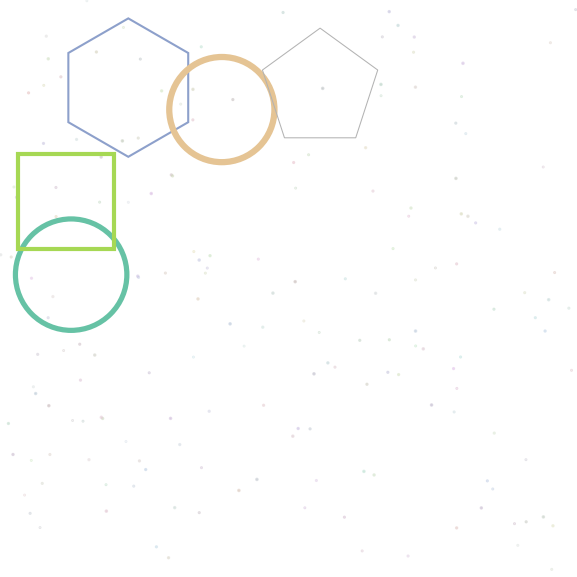[{"shape": "circle", "thickness": 2.5, "radius": 0.48, "center": [0.123, 0.524]}, {"shape": "hexagon", "thickness": 1, "radius": 0.6, "center": [0.222, 0.847]}, {"shape": "square", "thickness": 2, "radius": 0.41, "center": [0.114, 0.65]}, {"shape": "circle", "thickness": 3, "radius": 0.46, "center": [0.384, 0.809]}, {"shape": "pentagon", "thickness": 0.5, "radius": 0.52, "center": [0.554, 0.845]}]